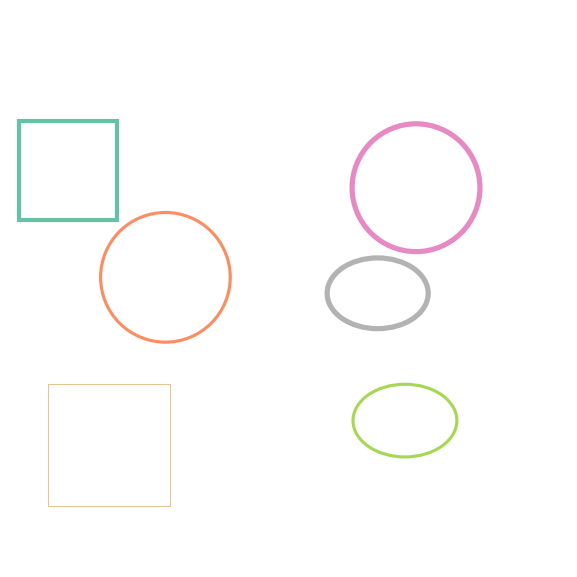[{"shape": "square", "thickness": 2, "radius": 0.43, "center": [0.118, 0.703]}, {"shape": "circle", "thickness": 1.5, "radius": 0.56, "center": [0.286, 0.519]}, {"shape": "circle", "thickness": 2.5, "radius": 0.55, "center": [0.72, 0.674]}, {"shape": "oval", "thickness": 1.5, "radius": 0.45, "center": [0.701, 0.271]}, {"shape": "square", "thickness": 0.5, "radius": 0.53, "center": [0.188, 0.228]}, {"shape": "oval", "thickness": 2.5, "radius": 0.44, "center": [0.654, 0.491]}]